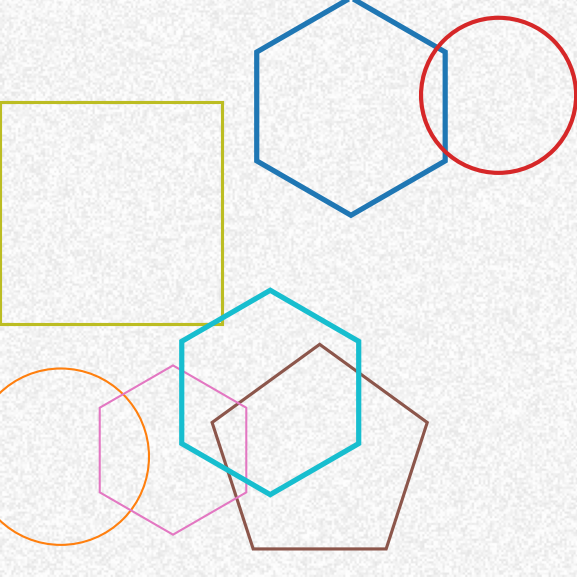[{"shape": "hexagon", "thickness": 2.5, "radius": 0.94, "center": [0.608, 0.815]}, {"shape": "circle", "thickness": 1, "radius": 0.76, "center": [0.105, 0.208]}, {"shape": "circle", "thickness": 2, "radius": 0.67, "center": [0.863, 0.834]}, {"shape": "pentagon", "thickness": 1.5, "radius": 0.98, "center": [0.554, 0.207]}, {"shape": "hexagon", "thickness": 1, "radius": 0.73, "center": [0.3, 0.22]}, {"shape": "square", "thickness": 1.5, "radius": 0.96, "center": [0.192, 0.63]}, {"shape": "hexagon", "thickness": 2.5, "radius": 0.88, "center": [0.468, 0.32]}]